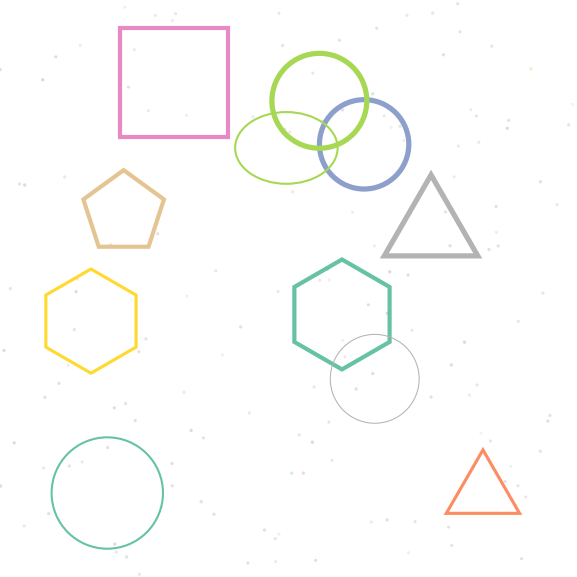[{"shape": "hexagon", "thickness": 2, "radius": 0.48, "center": [0.592, 0.455]}, {"shape": "circle", "thickness": 1, "radius": 0.48, "center": [0.186, 0.145]}, {"shape": "triangle", "thickness": 1.5, "radius": 0.37, "center": [0.836, 0.147]}, {"shape": "circle", "thickness": 2.5, "radius": 0.39, "center": [0.631, 0.749]}, {"shape": "square", "thickness": 2, "radius": 0.47, "center": [0.302, 0.856]}, {"shape": "oval", "thickness": 1, "radius": 0.44, "center": [0.496, 0.743]}, {"shape": "circle", "thickness": 2.5, "radius": 0.41, "center": [0.553, 0.825]}, {"shape": "hexagon", "thickness": 1.5, "radius": 0.45, "center": [0.157, 0.443]}, {"shape": "pentagon", "thickness": 2, "radius": 0.37, "center": [0.214, 0.631]}, {"shape": "circle", "thickness": 0.5, "radius": 0.38, "center": [0.649, 0.343]}, {"shape": "triangle", "thickness": 2.5, "radius": 0.47, "center": [0.746, 0.603]}]